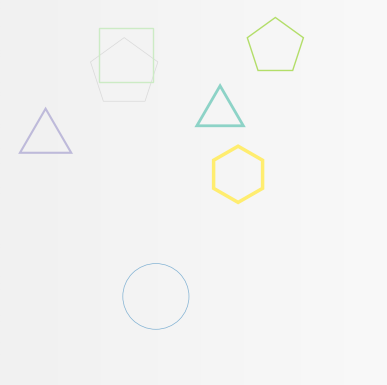[{"shape": "triangle", "thickness": 2, "radius": 0.35, "center": [0.568, 0.708]}, {"shape": "triangle", "thickness": 1.5, "radius": 0.38, "center": [0.118, 0.641]}, {"shape": "circle", "thickness": 0.5, "radius": 0.43, "center": [0.402, 0.23]}, {"shape": "pentagon", "thickness": 1, "radius": 0.38, "center": [0.711, 0.879]}, {"shape": "pentagon", "thickness": 0.5, "radius": 0.46, "center": [0.32, 0.811]}, {"shape": "square", "thickness": 1, "radius": 0.35, "center": [0.325, 0.858]}, {"shape": "hexagon", "thickness": 2.5, "radius": 0.36, "center": [0.614, 0.547]}]